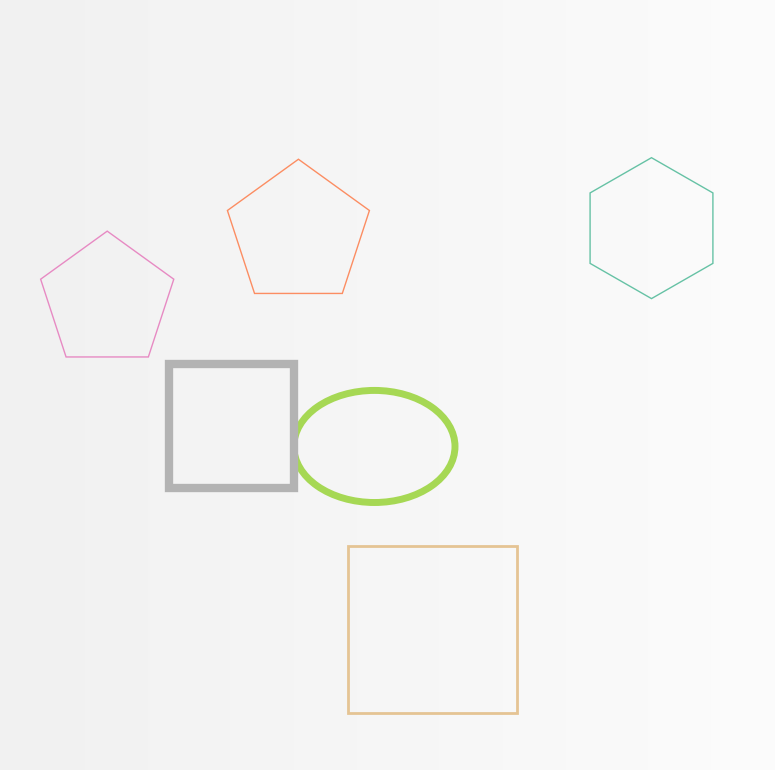[{"shape": "hexagon", "thickness": 0.5, "radius": 0.46, "center": [0.841, 0.704]}, {"shape": "pentagon", "thickness": 0.5, "radius": 0.48, "center": [0.385, 0.697]}, {"shape": "pentagon", "thickness": 0.5, "radius": 0.45, "center": [0.138, 0.609]}, {"shape": "oval", "thickness": 2.5, "radius": 0.52, "center": [0.483, 0.42]}, {"shape": "square", "thickness": 1, "radius": 0.54, "center": [0.558, 0.182]}, {"shape": "square", "thickness": 3, "radius": 0.4, "center": [0.299, 0.447]}]